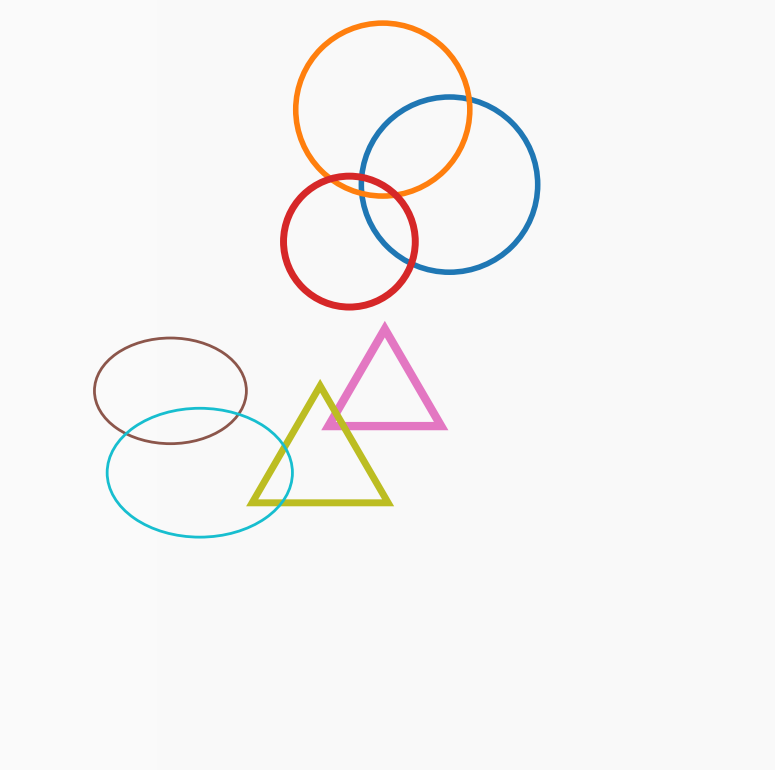[{"shape": "circle", "thickness": 2, "radius": 0.57, "center": [0.58, 0.76]}, {"shape": "circle", "thickness": 2, "radius": 0.56, "center": [0.494, 0.858]}, {"shape": "circle", "thickness": 2.5, "radius": 0.42, "center": [0.451, 0.686]}, {"shape": "oval", "thickness": 1, "radius": 0.49, "center": [0.22, 0.492]}, {"shape": "triangle", "thickness": 3, "radius": 0.42, "center": [0.497, 0.489]}, {"shape": "triangle", "thickness": 2.5, "radius": 0.51, "center": [0.413, 0.398]}, {"shape": "oval", "thickness": 1, "radius": 0.6, "center": [0.258, 0.386]}]